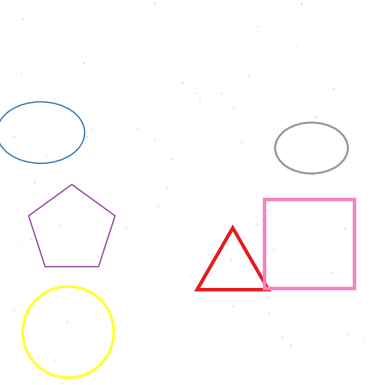[{"shape": "triangle", "thickness": 2.5, "radius": 0.54, "center": [0.605, 0.301]}, {"shape": "oval", "thickness": 1, "radius": 0.57, "center": [0.106, 0.656]}, {"shape": "pentagon", "thickness": 1, "radius": 0.59, "center": [0.187, 0.403]}, {"shape": "circle", "thickness": 2, "radius": 0.59, "center": [0.177, 0.137]}, {"shape": "square", "thickness": 2.5, "radius": 0.58, "center": [0.803, 0.368]}, {"shape": "oval", "thickness": 1.5, "radius": 0.47, "center": [0.809, 0.615]}]